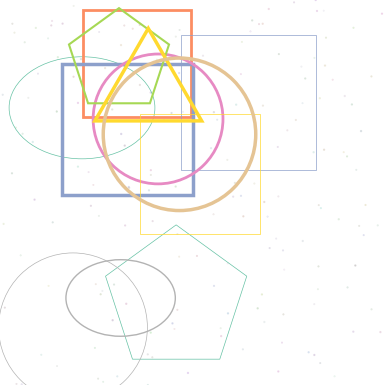[{"shape": "pentagon", "thickness": 0.5, "radius": 0.96, "center": [0.458, 0.223]}, {"shape": "oval", "thickness": 0.5, "radius": 0.95, "center": [0.213, 0.72]}, {"shape": "square", "thickness": 2, "radius": 0.7, "center": [0.356, 0.835]}, {"shape": "square", "thickness": 2.5, "radius": 0.85, "center": [0.331, 0.664]}, {"shape": "square", "thickness": 0.5, "radius": 0.88, "center": [0.645, 0.734]}, {"shape": "circle", "thickness": 2, "radius": 0.84, "center": [0.411, 0.691]}, {"shape": "pentagon", "thickness": 1.5, "radius": 0.68, "center": [0.309, 0.842]}, {"shape": "triangle", "thickness": 2.5, "radius": 0.8, "center": [0.385, 0.766]}, {"shape": "square", "thickness": 0.5, "radius": 0.78, "center": [0.52, 0.549]}, {"shape": "circle", "thickness": 2.5, "radius": 0.99, "center": [0.466, 0.651]}, {"shape": "oval", "thickness": 1, "radius": 0.71, "center": [0.313, 0.226]}, {"shape": "circle", "thickness": 0.5, "radius": 0.97, "center": [0.19, 0.15]}]